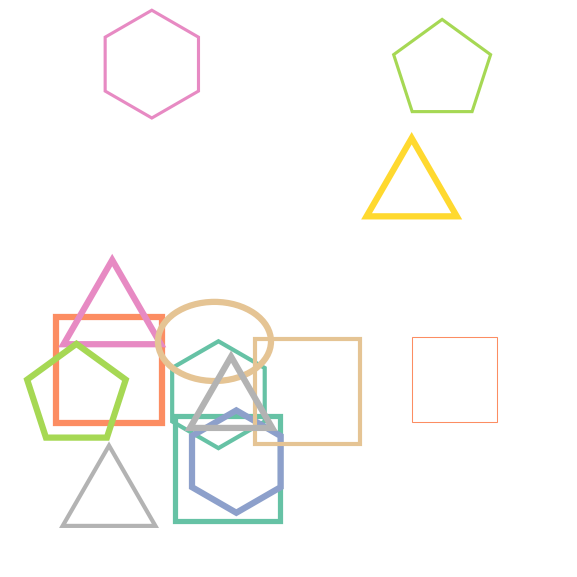[{"shape": "square", "thickness": 2.5, "radius": 0.46, "center": [0.394, 0.188]}, {"shape": "hexagon", "thickness": 2, "radius": 0.46, "center": [0.378, 0.316]}, {"shape": "square", "thickness": 0.5, "radius": 0.37, "center": [0.787, 0.342]}, {"shape": "square", "thickness": 3, "radius": 0.46, "center": [0.189, 0.359]}, {"shape": "hexagon", "thickness": 3, "radius": 0.44, "center": [0.409, 0.2]}, {"shape": "triangle", "thickness": 3, "radius": 0.49, "center": [0.194, 0.452]}, {"shape": "hexagon", "thickness": 1.5, "radius": 0.47, "center": [0.263, 0.888]}, {"shape": "pentagon", "thickness": 3, "radius": 0.45, "center": [0.132, 0.314]}, {"shape": "pentagon", "thickness": 1.5, "radius": 0.44, "center": [0.766, 0.877]}, {"shape": "triangle", "thickness": 3, "radius": 0.45, "center": [0.713, 0.67]}, {"shape": "oval", "thickness": 3, "radius": 0.49, "center": [0.371, 0.408]}, {"shape": "square", "thickness": 2, "radius": 0.46, "center": [0.533, 0.321]}, {"shape": "triangle", "thickness": 3, "radius": 0.41, "center": [0.4, 0.299]}, {"shape": "triangle", "thickness": 2, "radius": 0.46, "center": [0.189, 0.135]}]